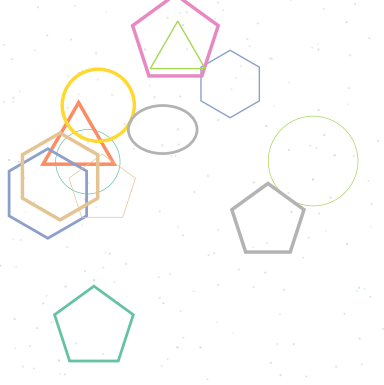[{"shape": "pentagon", "thickness": 2, "radius": 0.54, "center": [0.244, 0.149]}, {"shape": "circle", "thickness": 0.5, "radius": 0.42, "center": [0.228, 0.58]}, {"shape": "triangle", "thickness": 2.5, "radius": 0.53, "center": [0.204, 0.627]}, {"shape": "hexagon", "thickness": 1, "radius": 0.44, "center": [0.598, 0.782]}, {"shape": "hexagon", "thickness": 2, "radius": 0.58, "center": [0.124, 0.497]}, {"shape": "pentagon", "thickness": 2.5, "radius": 0.58, "center": [0.456, 0.897]}, {"shape": "circle", "thickness": 0.5, "radius": 0.58, "center": [0.813, 0.582]}, {"shape": "triangle", "thickness": 1, "radius": 0.41, "center": [0.462, 0.863]}, {"shape": "circle", "thickness": 2.5, "radius": 0.47, "center": [0.255, 0.727]}, {"shape": "hexagon", "thickness": 2.5, "radius": 0.56, "center": [0.156, 0.542]}, {"shape": "pentagon", "thickness": 0.5, "radius": 0.45, "center": [0.265, 0.509]}, {"shape": "oval", "thickness": 2, "radius": 0.45, "center": [0.423, 0.664]}, {"shape": "pentagon", "thickness": 2.5, "radius": 0.49, "center": [0.696, 0.425]}]